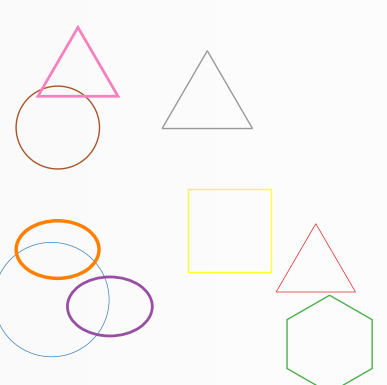[{"shape": "triangle", "thickness": 0.5, "radius": 0.59, "center": [0.815, 0.301]}, {"shape": "circle", "thickness": 0.5, "radius": 0.74, "center": [0.133, 0.222]}, {"shape": "hexagon", "thickness": 1, "radius": 0.63, "center": [0.851, 0.106]}, {"shape": "oval", "thickness": 2, "radius": 0.55, "center": [0.284, 0.204]}, {"shape": "oval", "thickness": 2.5, "radius": 0.53, "center": [0.149, 0.352]}, {"shape": "square", "thickness": 1, "radius": 0.54, "center": [0.592, 0.401]}, {"shape": "circle", "thickness": 1, "radius": 0.54, "center": [0.149, 0.669]}, {"shape": "triangle", "thickness": 2, "radius": 0.6, "center": [0.201, 0.81]}, {"shape": "triangle", "thickness": 1, "radius": 0.67, "center": [0.535, 0.733]}]